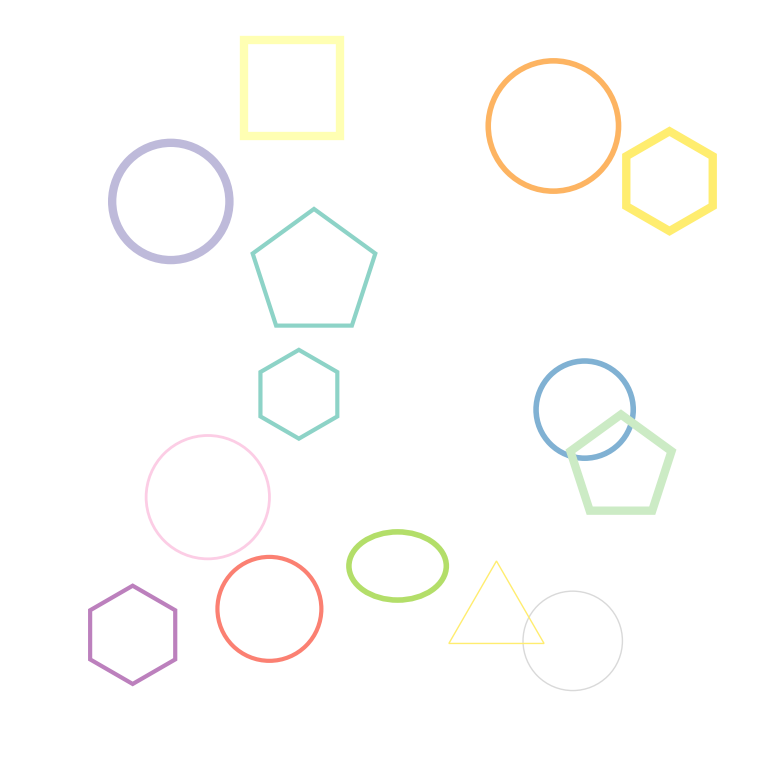[{"shape": "pentagon", "thickness": 1.5, "radius": 0.42, "center": [0.408, 0.645]}, {"shape": "hexagon", "thickness": 1.5, "radius": 0.29, "center": [0.388, 0.488]}, {"shape": "square", "thickness": 3, "radius": 0.31, "center": [0.379, 0.886]}, {"shape": "circle", "thickness": 3, "radius": 0.38, "center": [0.222, 0.738]}, {"shape": "circle", "thickness": 1.5, "radius": 0.34, "center": [0.35, 0.209]}, {"shape": "circle", "thickness": 2, "radius": 0.32, "center": [0.759, 0.468]}, {"shape": "circle", "thickness": 2, "radius": 0.42, "center": [0.719, 0.836]}, {"shape": "oval", "thickness": 2, "radius": 0.32, "center": [0.516, 0.265]}, {"shape": "circle", "thickness": 1, "radius": 0.4, "center": [0.27, 0.354]}, {"shape": "circle", "thickness": 0.5, "radius": 0.32, "center": [0.744, 0.168]}, {"shape": "hexagon", "thickness": 1.5, "radius": 0.32, "center": [0.172, 0.176]}, {"shape": "pentagon", "thickness": 3, "radius": 0.35, "center": [0.806, 0.393]}, {"shape": "triangle", "thickness": 0.5, "radius": 0.36, "center": [0.645, 0.2]}, {"shape": "hexagon", "thickness": 3, "radius": 0.32, "center": [0.869, 0.765]}]